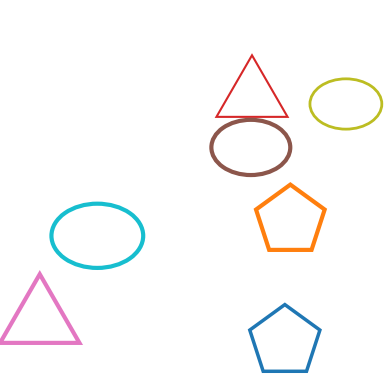[{"shape": "pentagon", "thickness": 2.5, "radius": 0.48, "center": [0.74, 0.113]}, {"shape": "pentagon", "thickness": 3, "radius": 0.47, "center": [0.754, 0.427]}, {"shape": "triangle", "thickness": 1.5, "radius": 0.53, "center": [0.655, 0.75]}, {"shape": "oval", "thickness": 3, "radius": 0.51, "center": [0.651, 0.617]}, {"shape": "triangle", "thickness": 3, "radius": 0.59, "center": [0.103, 0.169]}, {"shape": "oval", "thickness": 2, "radius": 0.47, "center": [0.898, 0.73]}, {"shape": "oval", "thickness": 3, "radius": 0.6, "center": [0.253, 0.388]}]